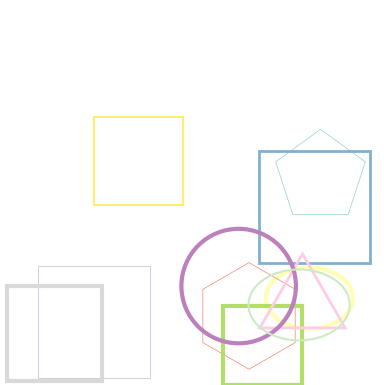[{"shape": "pentagon", "thickness": 0.5, "radius": 0.61, "center": [0.832, 0.542]}, {"shape": "oval", "thickness": 3, "radius": 0.57, "center": [0.804, 0.226]}, {"shape": "square", "thickness": 0.5, "radius": 0.73, "center": [0.244, 0.163]}, {"shape": "hexagon", "thickness": 0.5, "radius": 0.69, "center": [0.647, 0.179]}, {"shape": "square", "thickness": 2, "radius": 0.72, "center": [0.817, 0.463]}, {"shape": "square", "thickness": 3, "radius": 0.51, "center": [0.682, 0.103]}, {"shape": "triangle", "thickness": 2, "radius": 0.64, "center": [0.786, 0.212]}, {"shape": "square", "thickness": 3, "radius": 0.62, "center": [0.141, 0.133]}, {"shape": "circle", "thickness": 3, "radius": 0.74, "center": [0.62, 0.257]}, {"shape": "oval", "thickness": 1.5, "radius": 0.66, "center": [0.777, 0.208]}, {"shape": "square", "thickness": 1.5, "radius": 0.57, "center": [0.36, 0.582]}]